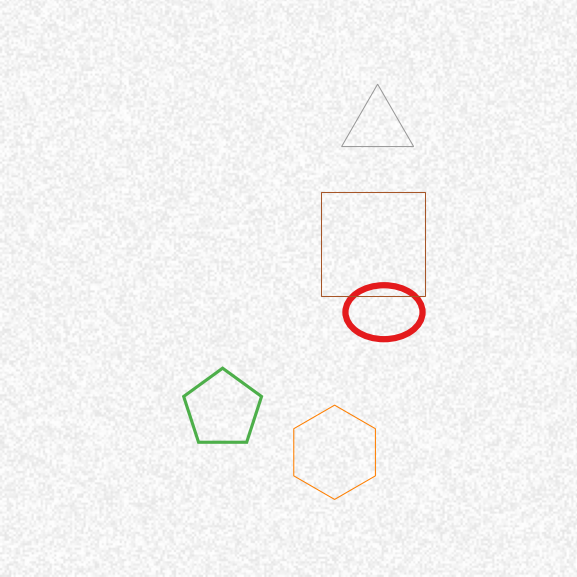[{"shape": "oval", "thickness": 3, "radius": 0.33, "center": [0.665, 0.459]}, {"shape": "pentagon", "thickness": 1.5, "radius": 0.35, "center": [0.385, 0.291]}, {"shape": "hexagon", "thickness": 0.5, "radius": 0.41, "center": [0.579, 0.216]}, {"shape": "square", "thickness": 0.5, "radius": 0.45, "center": [0.646, 0.577]}, {"shape": "triangle", "thickness": 0.5, "radius": 0.36, "center": [0.654, 0.781]}]